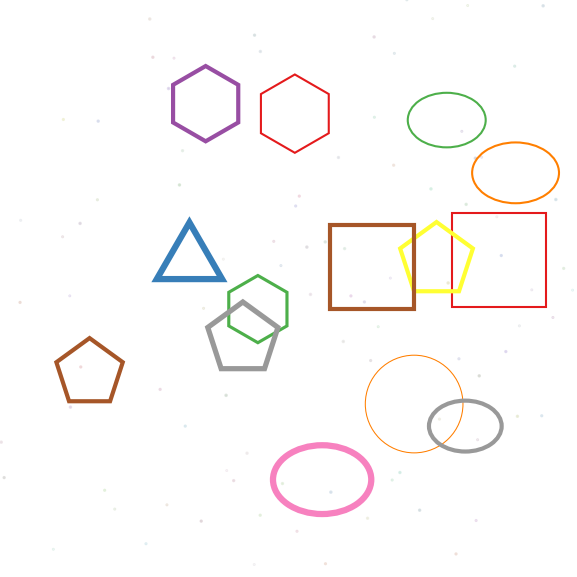[{"shape": "hexagon", "thickness": 1, "radius": 0.34, "center": [0.511, 0.802]}, {"shape": "square", "thickness": 1, "radius": 0.41, "center": [0.865, 0.549]}, {"shape": "triangle", "thickness": 3, "radius": 0.33, "center": [0.328, 0.549]}, {"shape": "hexagon", "thickness": 1.5, "radius": 0.29, "center": [0.447, 0.464]}, {"shape": "oval", "thickness": 1, "radius": 0.34, "center": [0.774, 0.791]}, {"shape": "hexagon", "thickness": 2, "radius": 0.33, "center": [0.356, 0.82]}, {"shape": "oval", "thickness": 1, "radius": 0.38, "center": [0.893, 0.7]}, {"shape": "circle", "thickness": 0.5, "radius": 0.42, "center": [0.717, 0.3]}, {"shape": "pentagon", "thickness": 2, "radius": 0.33, "center": [0.756, 0.548]}, {"shape": "square", "thickness": 2, "radius": 0.36, "center": [0.644, 0.536]}, {"shape": "pentagon", "thickness": 2, "radius": 0.3, "center": [0.155, 0.353]}, {"shape": "oval", "thickness": 3, "radius": 0.43, "center": [0.558, 0.169]}, {"shape": "oval", "thickness": 2, "radius": 0.31, "center": [0.806, 0.261]}, {"shape": "pentagon", "thickness": 2.5, "radius": 0.32, "center": [0.421, 0.412]}]